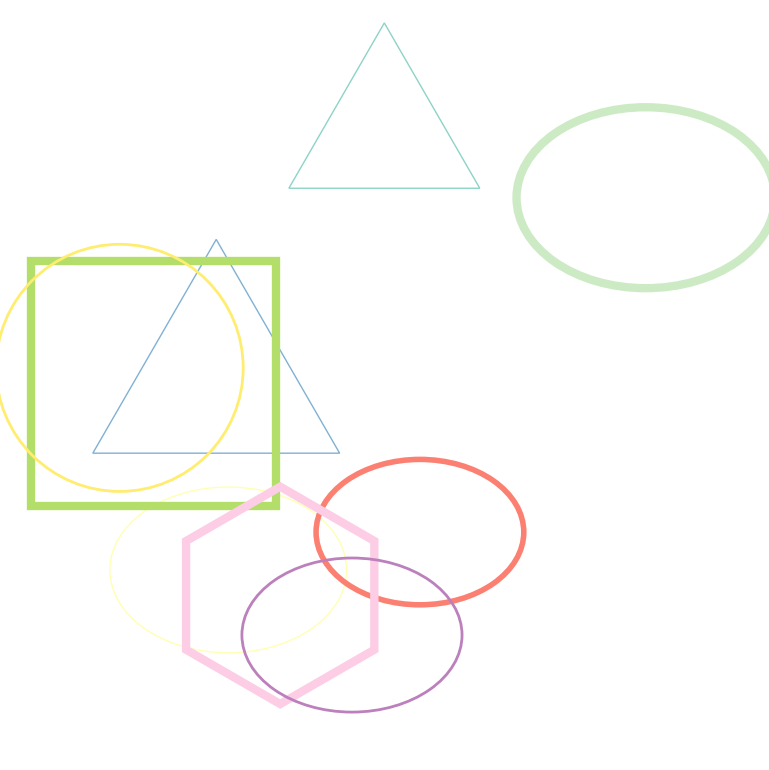[{"shape": "triangle", "thickness": 0.5, "radius": 0.72, "center": [0.499, 0.827]}, {"shape": "oval", "thickness": 0.5, "radius": 0.77, "center": [0.296, 0.26]}, {"shape": "oval", "thickness": 2, "radius": 0.67, "center": [0.545, 0.309]}, {"shape": "triangle", "thickness": 0.5, "radius": 0.93, "center": [0.281, 0.504]}, {"shape": "square", "thickness": 3, "radius": 0.8, "center": [0.199, 0.502]}, {"shape": "hexagon", "thickness": 3, "radius": 0.71, "center": [0.364, 0.227]}, {"shape": "oval", "thickness": 1, "radius": 0.71, "center": [0.457, 0.175]}, {"shape": "oval", "thickness": 3, "radius": 0.84, "center": [0.839, 0.743]}, {"shape": "circle", "thickness": 1, "radius": 0.8, "center": [0.155, 0.522]}]